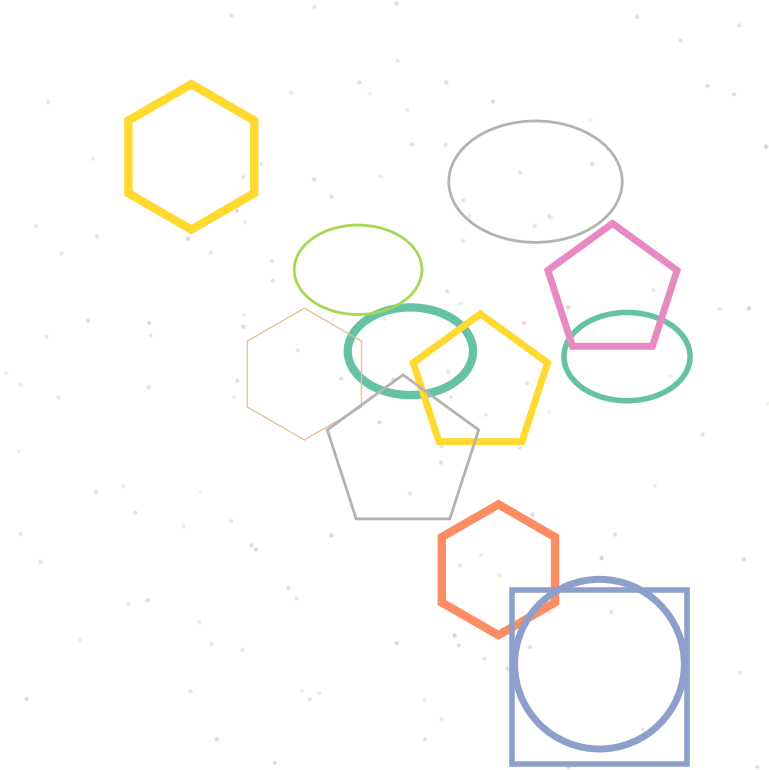[{"shape": "oval", "thickness": 2, "radius": 0.41, "center": [0.814, 0.537]}, {"shape": "oval", "thickness": 3, "radius": 0.41, "center": [0.533, 0.544]}, {"shape": "hexagon", "thickness": 3, "radius": 0.42, "center": [0.647, 0.26]}, {"shape": "circle", "thickness": 2.5, "radius": 0.55, "center": [0.779, 0.137]}, {"shape": "square", "thickness": 2, "radius": 0.57, "center": [0.778, 0.121]}, {"shape": "pentagon", "thickness": 2.5, "radius": 0.44, "center": [0.795, 0.622]}, {"shape": "oval", "thickness": 1, "radius": 0.41, "center": [0.465, 0.65]}, {"shape": "hexagon", "thickness": 3, "radius": 0.47, "center": [0.248, 0.796]}, {"shape": "pentagon", "thickness": 2.5, "radius": 0.46, "center": [0.624, 0.501]}, {"shape": "hexagon", "thickness": 0.5, "radius": 0.43, "center": [0.395, 0.514]}, {"shape": "oval", "thickness": 1, "radius": 0.56, "center": [0.695, 0.764]}, {"shape": "pentagon", "thickness": 1, "radius": 0.52, "center": [0.523, 0.41]}]